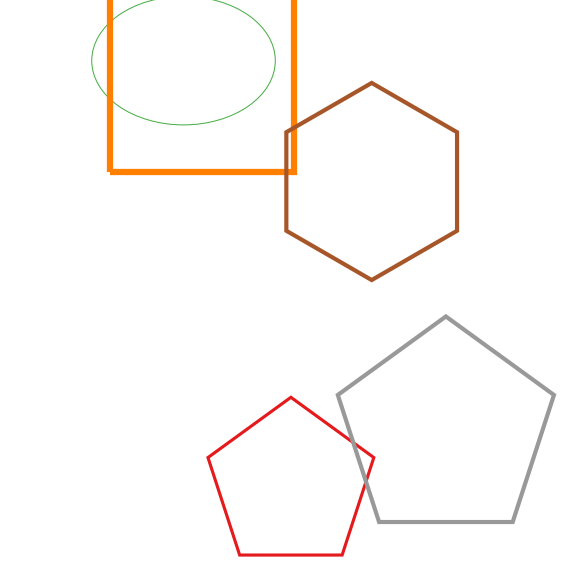[{"shape": "pentagon", "thickness": 1.5, "radius": 0.75, "center": [0.504, 0.16]}, {"shape": "oval", "thickness": 0.5, "radius": 0.79, "center": [0.318, 0.894]}, {"shape": "square", "thickness": 3, "radius": 0.8, "center": [0.349, 0.86]}, {"shape": "hexagon", "thickness": 2, "radius": 0.85, "center": [0.644, 0.685]}, {"shape": "pentagon", "thickness": 2, "radius": 0.98, "center": [0.772, 0.254]}]